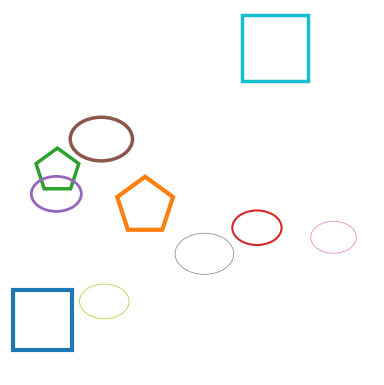[{"shape": "square", "thickness": 3, "radius": 0.39, "center": [0.11, 0.169]}, {"shape": "pentagon", "thickness": 3, "radius": 0.38, "center": [0.377, 0.465]}, {"shape": "pentagon", "thickness": 2.5, "radius": 0.29, "center": [0.149, 0.557]}, {"shape": "oval", "thickness": 1.5, "radius": 0.32, "center": [0.667, 0.408]}, {"shape": "oval", "thickness": 2, "radius": 0.32, "center": [0.146, 0.496]}, {"shape": "oval", "thickness": 2.5, "radius": 0.4, "center": [0.263, 0.639]}, {"shape": "oval", "thickness": 0.5, "radius": 0.3, "center": [0.866, 0.384]}, {"shape": "oval", "thickness": 0.5, "radius": 0.38, "center": [0.531, 0.341]}, {"shape": "oval", "thickness": 0.5, "radius": 0.32, "center": [0.271, 0.217]}, {"shape": "square", "thickness": 2.5, "radius": 0.43, "center": [0.714, 0.876]}]